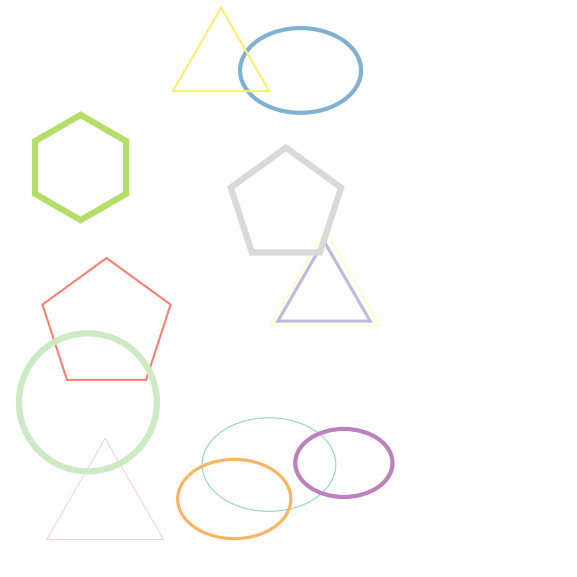[{"shape": "oval", "thickness": 0.5, "radius": 0.58, "center": [0.466, 0.195]}, {"shape": "triangle", "thickness": 0.5, "radius": 0.55, "center": [0.563, 0.49]}, {"shape": "triangle", "thickness": 1.5, "radius": 0.46, "center": [0.561, 0.489]}, {"shape": "pentagon", "thickness": 1, "radius": 0.58, "center": [0.184, 0.436]}, {"shape": "oval", "thickness": 2, "radius": 0.52, "center": [0.52, 0.877]}, {"shape": "oval", "thickness": 1.5, "radius": 0.49, "center": [0.406, 0.135]}, {"shape": "hexagon", "thickness": 3, "radius": 0.46, "center": [0.14, 0.709]}, {"shape": "triangle", "thickness": 0.5, "radius": 0.58, "center": [0.182, 0.123]}, {"shape": "pentagon", "thickness": 3, "radius": 0.5, "center": [0.495, 0.643]}, {"shape": "oval", "thickness": 2, "radius": 0.42, "center": [0.595, 0.198]}, {"shape": "circle", "thickness": 3, "radius": 0.6, "center": [0.152, 0.302]}, {"shape": "triangle", "thickness": 1, "radius": 0.48, "center": [0.383, 0.889]}]